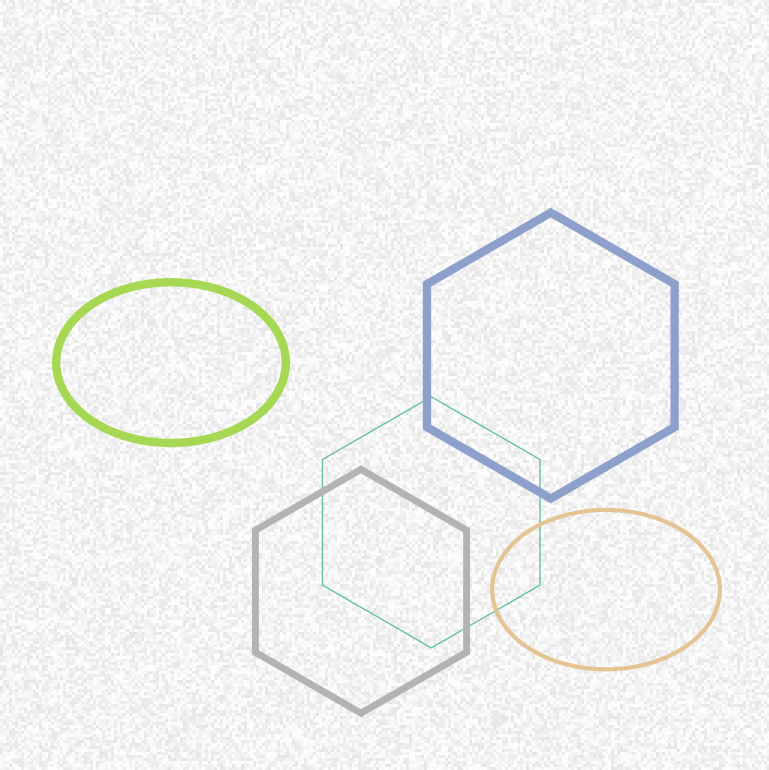[{"shape": "hexagon", "thickness": 0.5, "radius": 0.82, "center": [0.56, 0.322]}, {"shape": "hexagon", "thickness": 3, "radius": 0.93, "center": [0.715, 0.538]}, {"shape": "oval", "thickness": 3, "radius": 0.75, "center": [0.222, 0.529]}, {"shape": "oval", "thickness": 1.5, "radius": 0.74, "center": [0.787, 0.234]}, {"shape": "hexagon", "thickness": 2.5, "radius": 0.79, "center": [0.469, 0.232]}]